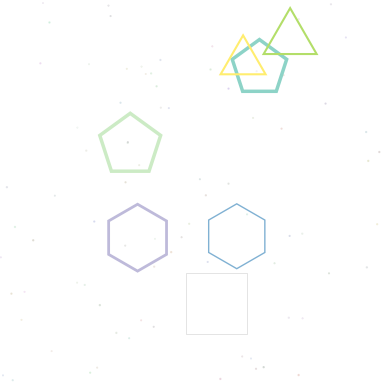[{"shape": "pentagon", "thickness": 2.5, "radius": 0.37, "center": [0.674, 0.823]}, {"shape": "hexagon", "thickness": 2, "radius": 0.43, "center": [0.357, 0.383]}, {"shape": "hexagon", "thickness": 1, "radius": 0.42, "center": [0.615, 0.386]}, {"shape": "triangle", "thickness": 1.5, "radius": 0.4, "center": [0.754, 0.899]}, {"shape": "square", "thickness": 0.5, "radius": 0.4, "center": [0.562, 0.211]}, {"shape": "pentagon", "thickness": 2.5, "radius": 0.42, "center": [0.338, 0.623]}, {"shape": "triangle", "thickness": 1.5, "radius": 0.34, "center": [0.631, 0.841]}]